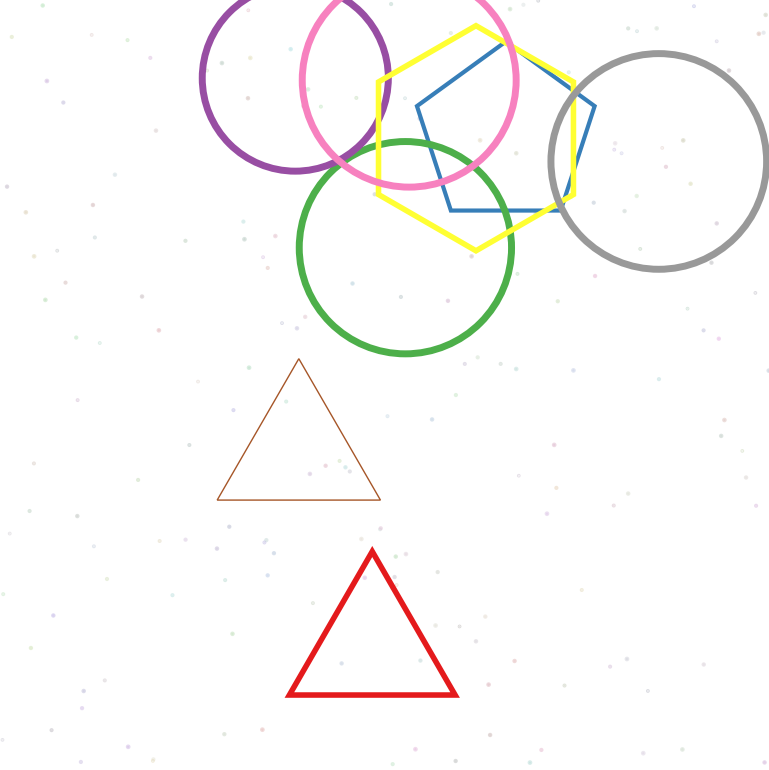[{"shape": "triangle", "thickness": 2, "radius": 0.62, "center": [0.483, 0.159]}, {"shape": "pentagon", "thickness": 1.5, "radius": 0.61, "center": [0.657, 0.825]}, {"shape": "circle", "thickness": 2.5, "radius": 0.69, "center": [0.526, 0.678]}, {"shape": "circle", "thickness": 2.5, "radius": 0.6, "center": [0.383, 0.899]}, {"shape": "hexagon", "thickness": 2, "radius": 0.73, "center": [0.618, 0.82]}, {"shape": "triangle", "thickness": 0.5, "radius": 0.61, "center": [0.388, 0.412]}, {"shape": "circle", "thickness": 2.5, "radius": 0.69, "center": [0.531, 0.896]}, {"shape": "circle", "thickness": 2.5, "radius": 0.7, "center": [0.856, 0.79]}]